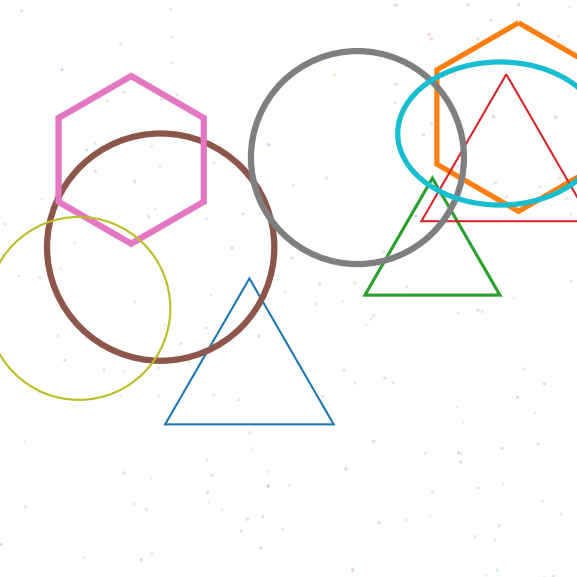[{"shape": "triangle", "thickness": 1, "radius": 0.84, "center": [0.432, 0.349]}, {"shape": "hexagon", "thickness": 2.5, "radius": 0.82, "center": [0.898, 0.796]}, {"shape": "triangle", "thickness": 1.5, "radius": 0.67, "center": [0.749, 0.556]}, {"shape": "triangle", "thickness": 1, "radius": 0.85, "center": [0.877, 0.701]}, {"shape": "circle", "thickness": 3, "radius": 0.98, "center": [0.278, 0.571]}, {"shape": "hexagon", "thickness": 3, "radius": 0.73, "center": [0.227, 0.722]}, {"shape": "circle", "thickness": 3, "radius": 0.92, "center": [0.619, 0.726]}, {"shape": "circle", "thickness": 1, "radius": 0.79, "center": [0.137, 0.465]}, {"shape": "oval", "thickness": 2.5, "radius": 0.89, "center": [0.866, 0.768]}]